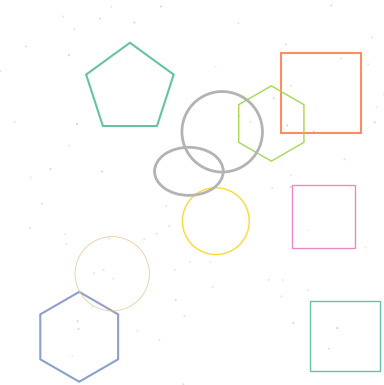[{"shape": "pentagon", "thickness": 1.5, "radius": 0.6, "center": [0.337, 0.769]}, {"shape": "square", "thickness": 1, "radius": 0.45, "center": [0.896, 0.128]}, {"shape": "square", "thickness": 1.5, "radius": 0.52, "center": [0.835, 0.758]}, {"shape": "hexagon", "thickness": 1.5, "radius": 0.58, "center": [0.206, 0.125]}, {"shape": "square", "thickness": 1, "radius": 0.41, "center": [0.84, 0.438]}, {"shape": "hexagon", "thickness": 1, "radius": 0.49, "center": [0.705, 0.679]}, {"shape": "circle", "thickness": 1, "radius": 0.43, "center": [0.561, 0.426]}, {"shape": "circle", "thickness": 0.5, "radius": 0.48, "center": [0.291, 0.289]}, {"shape": "oval", "thickness": 2, "radius": 0.45, "center": [0.491, 0.555]}, {"shape": "circle", "thickness": 2, "radius": 0.52, "center": [0.577, 0.658]}]